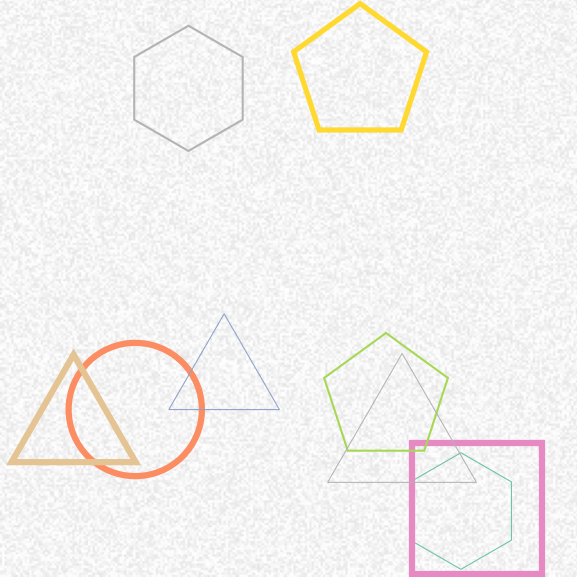[{"shape": "hexagon", "thickness": 0.5, "radius": 0.5, "center": [0.798, 0.114]}, {"shape": "circle", "thickness": 3, "radius": 0.58, "center": [0.234, 0.29]}, {"shape": "triangle", "thickness": 0.5, "radius": 0.55, "center": [0.388, 0.345]}, {"shape": "square", "thickness": 3, "radius": 0.57, "center": [0.826, 0.119]}, {"shape": "pentagon", "thickness": 1, "radius": 0.56, "center": [0.668, 0.31]}, {"shape": "pentagon", "thickness": 2.5, "radius": 0.6, "center": [0.624, 0.872]}, {"shape": "triangle", "thickness": 3, "radius": 0.62, "center": [0.127, 0.261]}, {"shape": "hexagon", "thickness": 1, "radius": 0.54, "center": [0.326, 0.846]}, {"shape": "triangle", "thickness": 0.5, "radius": 0.74, "center": [0.696, 0.238]}]